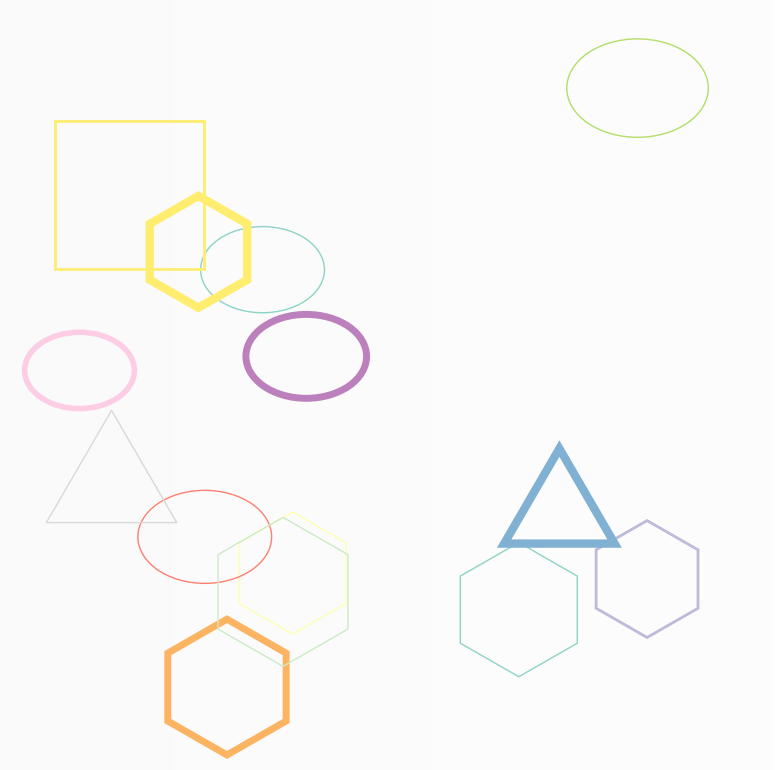[{"shape": "oval", "thickness": 0.5, "radius": 0.4, "center": [0.339, 0.65]}, {"shape": "hexagon", "thickness": 0.5, "radius": 0.44, "center": [0.669, 0.208]}, {"shape": "hexagon", "thickness": 0.5, "radius": 0.4, "center": [0.378, 0.256]}, {"shape": "hexagon", "thickness": 1, "radius": 0.38, "center": [0.835, 0.248]}, {"shape": "oval", "thickness": 0.5, "radius": 0.43, "center": [0.264, 0.303]}, {"shape": "triangle", "thickness": 3, "radius": 0.41, "center": [0.722, 0.335]}, {"shape": "hexagon", "thickness": 2.5, "radius": 0.44, "center": [0.293, 0.108]}, {"shape": "oval", "thickness": 0.5, "radius": 0.46, "center": [0.823, 0.886]}, {"shape": "oval", "thickness": 2, "radius": 0.35, "center": [0.103, 0.519]}, {"shape": "triangle", "thickness": 0.5, "radius": 0.49, "center": [0.144, 0.37]}, {"shape": "oval", "thickness": 2.5, "radius": 0.39, "center": [0.395, 0.537]}, {"shape": "hexagon", "thickness": 0.5, "radius": 0.48, "center": [0.365, 0.231]}, {"shape": "hexagon", "thickness": 3, "radius": 0.36, "center": [0.256, 0.673]}, {"shape": "square", "thickness": 1, "radius": 0.48, "center": [0.167, 0.746]}]